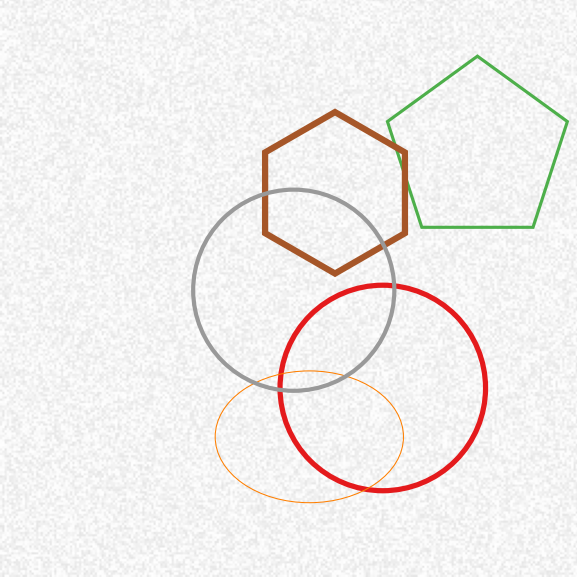[{"shape": "circle", "thickness": 2.5, "radius": 0.89, "center": [0.663, 0.327]}, {"shape": "pentagon", "thickness": 1.5, "radius": 0.82, "center": [0.827, 0.738]}, {"shape": "oval", "thickness": 0.5, "radius": 0.82, "center": [0.536, 0.243]}, {"shape": "hexagon", "thickness": 3, "radius": 0.7, "center": [0.58, 0.665]}, {"shape": "circle", "thickness": 2, "radius": 0.87, "center": [0.509, 0.497]}]